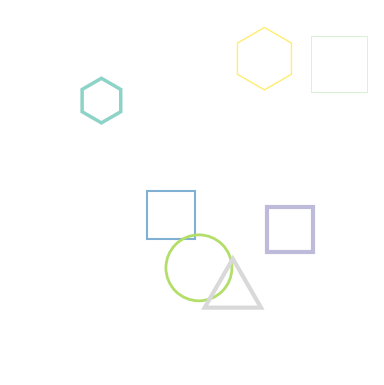[{"shape": "hexagon", "thickness": 2.5, "radius": 0.29, "center": [0.263, 0.739]}, {"shape": "square", "thickness": 3, "radius": 0.3, "center": [0.754, 0.404]}, {"shape": "square", "thickness": 1.5, "radius": 0.32, "center": [0.444, 0.442]}, {"shape": "circle", "thickness": 2, "radius": 0.43, "center": [0.517, 0.304]}, {"shape": "triangle", "thickness": 3, "radius": 0.42, "center": [0.605, 0.243]}, {"shape": "square", "thickness": 0.5, "radius": 0.36, "center": [0.88, 0.833]}, {"shape": "hexagon", "thickness": 1, "radius": 0.41, "center": [0.687, 0.848]}]